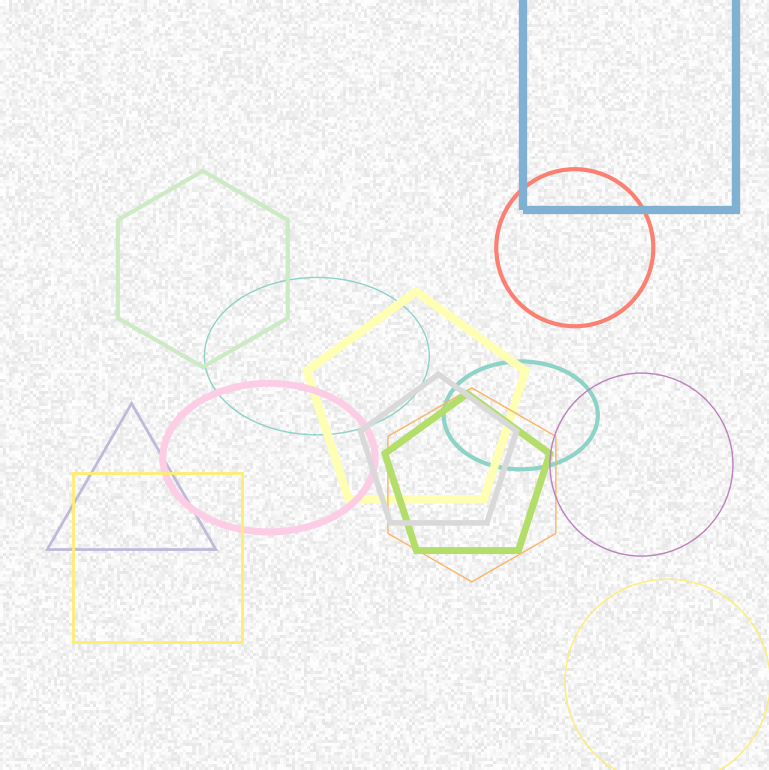[{"shape": "oval", "thickness": 0.5, "radius": 0.73, "center": [0.412, 0.537]}, {"shape": "oval", "thickness": 1.5, "radius": 0.5, "center": [0.676, 0.461]}, {"shape": "pentagon", "thickness": 3, "radius": 0.75, "center": [0.54, 0.472]}, {"shape": "triangle", "thickness": 1, "radius": 0.63, "center": [0.171, 0.35]}, {"shape": "circle", "thickness": 1.5, "radius": 0.51, "center": [0.746, 0.678]}, {"shape": "square", "thickness": 3, "radius": 0.69, "center": [0.818, 0.865]}, {"shape": "hexagon", "thickness": 0.5, "radius": 0.63, "center": [0.613, 0.37]}, {"shape": "pentagon", "thickness": 2.5, "radius": 0.56, "center": [0.607, 0.376]}, {"shape": "oval", "thickness": 2.5, "radius": 0.69, "center": [0.349, 0.406]}, {"shape": "pentagon", "thickness": 2, "radius": 0.53, "center": [0.57, 0.407]}, {"shape": "circle", "thickness": 0.5, "radius": 0.59, "center": [0.833, 0.397]}, {"shape": "hexagon", "thickness": 1.5, "radius": 0.64, "center": [0.263, 0.651]}, {"shape": "square", "thickness": 1, "radius": 0.55, "center": [0.205, 0.276]}, {"shape": "circle", "thickness": 0.5, "radius": 0.67, "center": [0.867, 0.115]}]